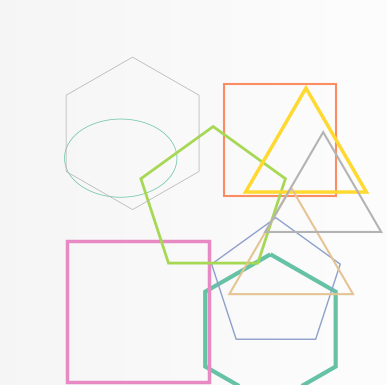[{"shape": "oval", "thickness": 0.5, "radius": 0.73, "center": [0.312, 0.589]}, {"shape": "hexagon", "thickness": 3, "radius": 0.97, "center": [0.698, 0.145]}, {"shape": "square", "thickness": 1.5, "radius": 0.73, "center": [0.723, 0.637]}, {"shape": "pentagon", "thickness": 1, "radius": 0.87, "center": [0.712, 0.26]}, {"shape": "square", "thickness": 2.5, "radius": 0.92, "center": [0.355, 0.19]}, {"shape": "pentagon", "thickness": 2, "radius": 0.98, "center": [0.55, 0.475]}, {"shape": "triangle", "thickness": 2.5, "radius": 0.9, "center": [0.79, 0.591]}, {"shape": "triangle", "thickness": 1.5, "radius": 0.92, "center": [0.751, 0.328]}, {"shape": "triangle", "thickness": 1.5, "radius": 0.86, "center": [0.834, 0.484]}, {"shape": "hexagon", "thickness": 0.5, "radius": 0.99, "center": [0.342, 0.654]}]